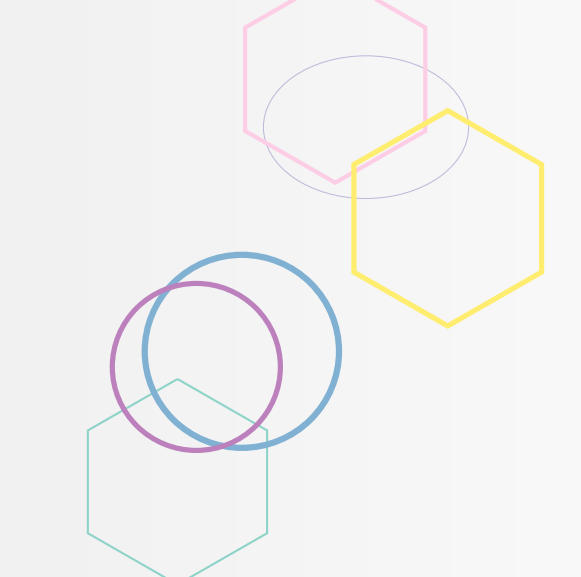[{"shape": "hexagon", "thickness": 1, "radius": 0.89, "center": [0.305, 0.165]}, {"shape": "oval", "thickness": 0.5, "radius": 0.88, "center": [0.63, 0.779]}, {"shape": "circle", "thickness": 3, "radius": 0.84, "center": [0.416, 0.391]}, {"shape": "hexagon", "thickness": 2, "radius": 0.89, "center": [0.577, 0.862]}, {"shape": "circle", "thickness": 2.5, "radius": 0.72, "center": [0.338, 0.364]}, {"shape": "hexagon", "thickness": 2.5, "radius": 0.93, "center": [0.77, 0.621]}]